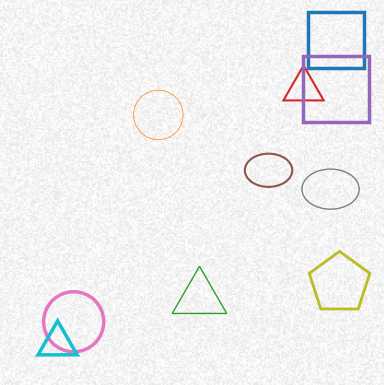[{"shape": "square", "thickness": 2.5, "radius": 0.36, "center": [0.872, 0.895]}, {"shape": "circle", "thickness": 0.5, "radius": 0.32, "center": [0.411, 0.701]}, {"shape": "triangle", "thickness": 1, "radius": 0.41, "center": [0.518, 0.227]}, {"shape": "triangle", "thickness": 1.5, "radius": 0.3, "center": [0.788, 0.769]}, {"shape": "square", "thickness": 2.5, "radius": 0.43, "center": [0.873, 0.768]}, {"shape": "oval", "thickness": 1.5, "radius": 0.31, "center": [0.698, 0.558]}, {"shape": "circle", "thickness": 2.5, "radius": 0.39, "center": [0.191, 0.164]}, {"shape": "oval", "thickness": 1, "radius": 0.37, "center": [0.859, 0.509]}, {"shape": "pentagon", "thickness": 2, "radius": 0.41, "center": [0.882, 0.264]}, {"shape": "triangle", "thickness": 2.5, "radius": 0.29, "center": [0.15, 0.108]}]